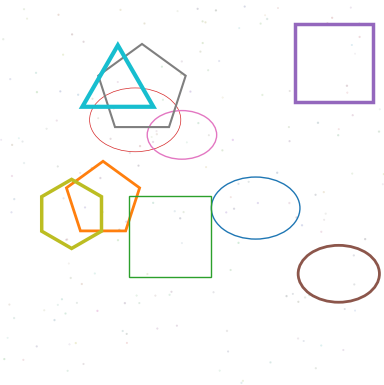[{"shape": "oval", "thickness": 1, "radius": 0.58, "center": [0.664, 0.46]}, {"shape": "pentagon", "thickness": 2, "radius": 0.5, "center": [0.268, 0.481]}, {"shape": "square", "thickness": 1, "radius": 0.53, "center": [0.442, 0.386]}, {"shape": "oval", "thickness": 0.5, "radius": 0.59, "center": [0.351, 0.689]}, {"shape": "square", "thickness": 2.5, "radius": 0.51, "center": [0.868, 0.837]}, {"shape": "oval", "thickness": 2, "radius": 0.53, "center": [0.88, 0.289]}, {"shape": "oval", "thickness": 1, "radius": 0.45, "center": [0.473, 0.65]}, {"shape": "pentagon", "thickness": 1.5, "radius": 0.6, "center": [0.369, 0.766]}, {"shape": "hexagon", "thickness": 2.5, "radius": 0.45, "center": [0.186, 0.444]}, {"shape": "triangle", "thickness": 3, "radius": 0.53, "center": [0.306, 0.776]}]